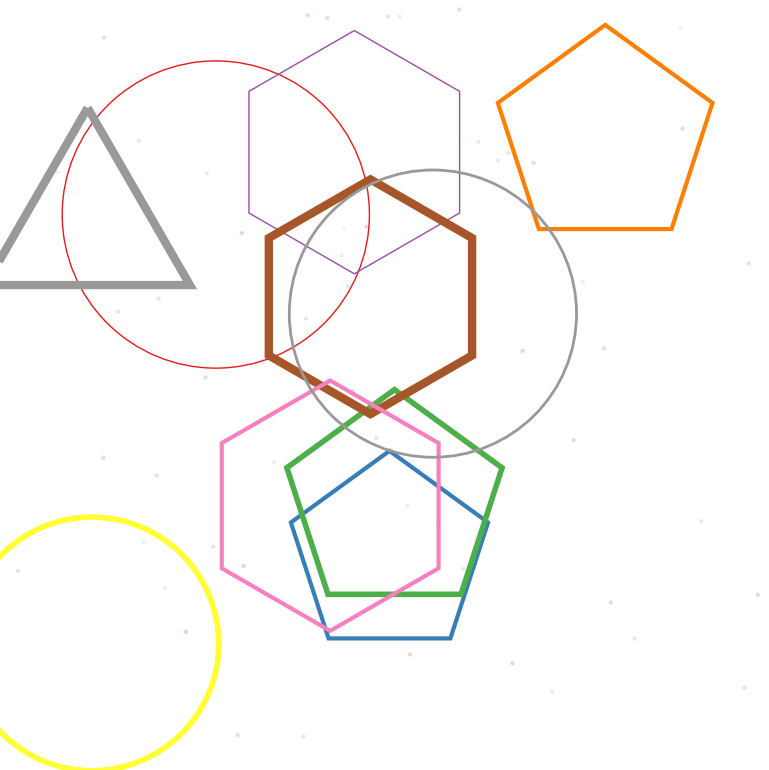[{"shape": "circle", "thickness": 0.5, "radius": 1.0, "center": [0.28, 0.721]}, {"shape": "pentagon", "thickness": 1.5, "radius": 0.67, "center": [0.506, 0.28]}, {"shape": "pentagon", "thickness": 2, "radius": 0.73, "center": [0.512, 0.347]}, {"shape": "hexagon", "thickness": 0.5, "radius": 0.79, "center": [0.46, 0.802]}, {"shape": "pentagon", "thickness": 1.5, "radius": 0.73, "center": [0.786, 0.821]}, {"shape": "circle", "thickness": 2, "radius": 0.82, "center": [0.119, 0.164]}, {"shape": "hexagon", "thickness": 3, "radius": 0.76, "center": [0.481, 0.615]}, {"shape": "hexagon", "thickness": 1.5, "radius": 0.81, "center": [0.429, 0.343]}, {"shape": "triangle", "thickness": 3, "radius": 0.77, "center": [0.114, 0.707]}, {"shape": "circle", "thickness": 1, "radius": 0.93, "center": [0.562, 0.593]}]